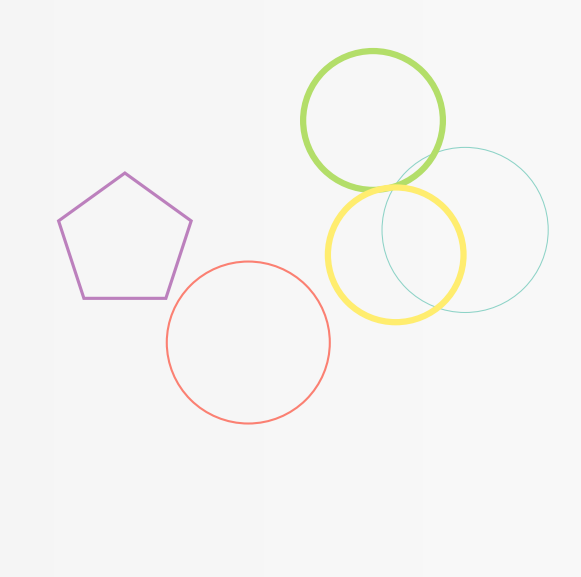[{"shape": "circle", "thickness": 0.5, "radius": 0.71, "center": [0.8, 0.601]}, {"shape": "circle", "thickness": 1, "radius": 0.7, "center": [0.427, 0.406]}, {"shape": "circle", "thickness": 3, "radius": 0.6, "center": [0.642, 0.791]}, {"shape": "pentagon", "thickness": 1.5, "radius": 0.6, "center": [0.215, 0.58]}, {"shape": "circle", "thickness": 3, "radius": 0.58, "center": [0.681, 0.558]}]